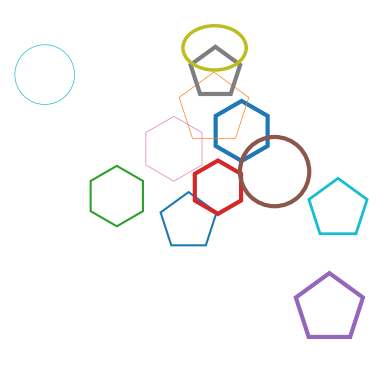[{"shape": "pentagon", "thickness": 1.5, "radius": 0.38, "center": [0.49, 0.425]}, {"shape": "hexagon", "thickness": 3, "radius": 0.39, "center": [0.628, 0.66]}, {"shape": "pentagon", "thickness": 0.5, "radius": 0.48, "center": [0.556, 0.718]}, {"shape": "hexagon", "thickness": 1.5, "radius": 0.39, "center": [0.303, 0.491]}, {"shape": "hexagon", "thickness": 3, "radius": 0.35, "center": [0.566, 0.514]}, {"shape": "pentagon", "thickness": 3, "radius": 0.46, "center": [0.856, 0.199]}, {"shape": "circle", "thickness": 3, "radius": 0.45, "center": [0.713, 0.554]}, {"shape": "hexagon", "thickness": 0.5, "radius": 0.42, "center": [0.452, 0.614]}, {"shape": "pentagon", "thickness": 3, "radius": 0.34, "center": [0.559, 0.811]}, {"shape": "oval", "thickness": 2.5, "radius": 0.41, "center": [0.557, 0.876]}, {"shape": "circle", "thickness": 0.5, "radius": 0.39, "center": [0.116, 0.806]}, {"shape": "pentagon", "thickness": 2, "radius": 0.4, "center": [0.878, 0.457]}]